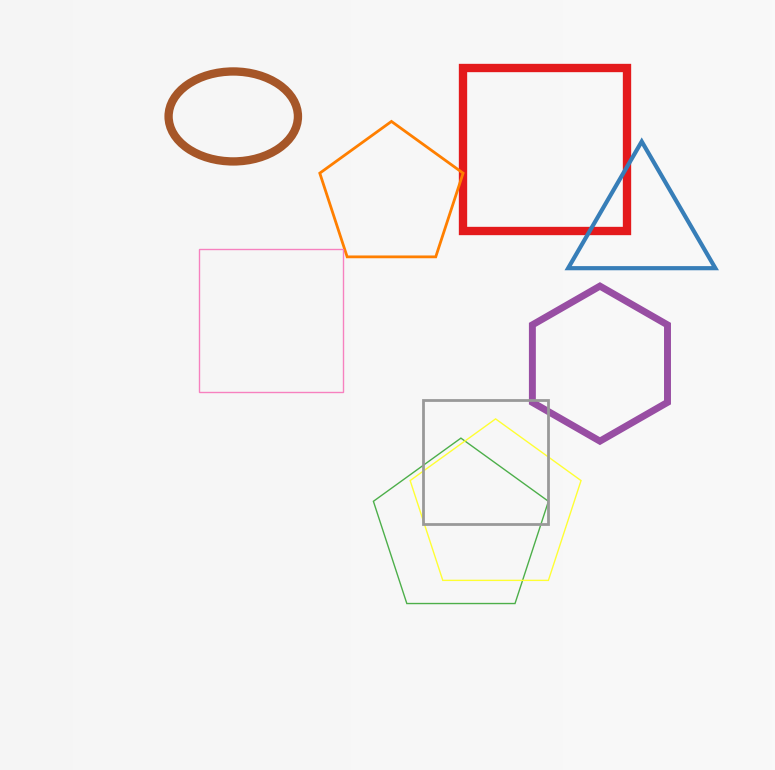[{"shape": "square", "thickness": 3, "radius": 0.53, "center": [0.703, 0.806]}, {"shape": "triangle", "thickness": 1.5, "radius": 0.55, "center": [0.828, 0.707]}, {"shape": "pentagon", "thickness": 0.5, "radius": 0.59, "center": [0.595, 0.312]}, {"shape": "hexagon", "thickness": 2.5, "radius": 0.5, "center": [0.774, 0.528]}, {"shape": "pentagon", "thickness": 1, "radius": 0.49, "center": [0.505, 0.745]}, {"shape": "pentagon", "thickness": 0.5, "radius": 0.58, "center": [0.639, 0.34]}, {"shape": "oval", "thickness": 3, "radius": 0.42, "center": [0.301, 0.849]}, {"shape": "square", "thickness": 0.5, "radius": 0.46, "center": [0.35, 0.584]}, {"shape": "square", "thickness": 1, "radius": 0.4, "center": [0.627, 0.4]}]